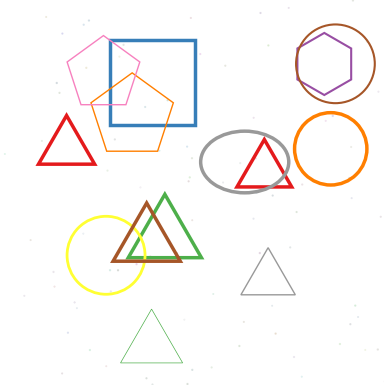[{"shape": "triangle", "thickness": 2.5, "radius": 0.42, "center": [0.173, 0.616]}, {"shape": "triangle", "thickness": 2.5, "radius": 0.41, "center": [0.687, 0.556]}, {"shape": "square", "thickness": 2.5, "radius": 0.55, "center": [0.396, 0.786]}, {"shape": "triangle", "thickness": 2.5, "radius": 0.55, "center": [0.428, 0.386]}, {"shape": "triangle", "thickness": 0.5, "radius": 0.47, "center": [0.394, 0.104]}, {"shape": "hexagon", "thickness": 1.5, "radius": 0.4, "center": [0.842, 0.834]}, {"shape": "circle", "thickness": 2.5, "radius": 0.47, "center": [0.859, 0.613]}, {"shape": "pentagon", "thickness": 1, "radius": 0.56, "center": [0.343, 0.698]}, {"shape": "circle", "thickness": 2, "radius": 0.51, "center": [0.275, 0.337]}, {"shape": "triangle", "thickness": 2.5, "radius": 0.5, "center": [0.381, 0.372]}, {"shape": "circle", "thickness": 1.5, "radius": 0.51, "center": [0.871, 0.834]}, {"shape": "pentagon", "thickness": 1, "radius": 0.5, "center": [0.269, 0.808]}, {"shape": "oval", "thickness": 2.5, "radius": 0.57, "center": [0.636, 0.579]}, {"shape": "triangle", "thickness": 1, "radius": 0.41, "center": [0.696, 0.275]}]